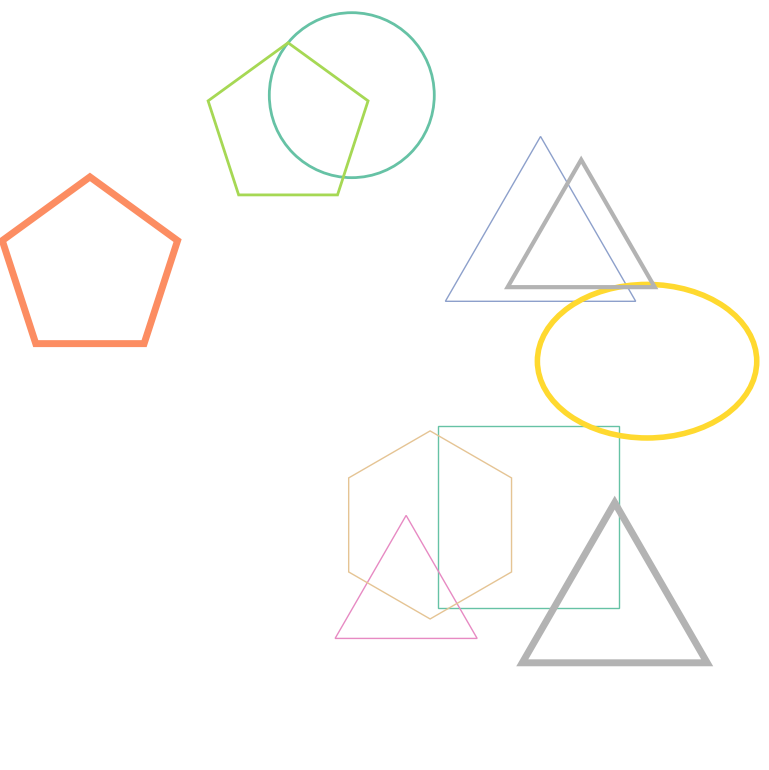[{"shape": "circle", "thickness": 1, "radius": 0.54, "center": [0.457, 0.876]}, {"shape": "square", "thickness": 0.5, "radius": 0.59, "center": [0.686, 0.328]}, {"shape": "pentagon", "thickness": 2.5, "radius": 0.6, "center": [0.117, 0.651]}, {"shape": "triangle", "thickness": 0.5, "radius": 0.71, "center": [0.702, 0.68]}, {"shape": "triangle", "thickness": 0.5, "radius": 0.53, "center": [0.527, 0.224]}, {"shape": "pentagon", "thickness": 1, "radius": 0.55, "center": [0.374, 0.835]}, {"shape": "oval", "thickness": 2, "radius": 0.71, "center": [0.84, 0.531]}, {"shape": "hexagon", "thickness": 0.5, "radius": 0.61, "center": [0.559, 0.318]}, {"shape": "triangle", "thickness": 2.5, "radius": 0.69, "center": [0.798, 0.209]}, {"shape": "triangle", "thickness": 1.5, "radius": 0.55, "center": [0.755, 0.682]}]